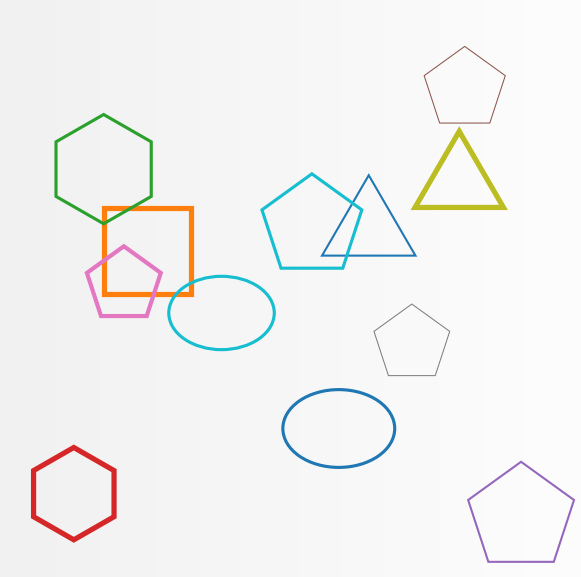[{"shape": "triangle", "thickness": 1, "radius": 0.46, "center": [0.634, 0.603]}, {"shape": "oval", "thickness": 1.5, "radius": 0.48, "center": [0.583, 0.257]}, {"shape": "square", "thickness": 2.5, "radius": 0.38, "center": [0.254, 0.565]}, {"shape": "hexagon", "thickness": 1.5, "radius": 0.47, "center": [0.178, 0.706]}, {"shape": "hexagon", "thickness": 2.5, "radius": 0.4, "center": [0.127, 0.144]}, {"shape": "pentagon", "thickness": 1, "radius": 0.48, "center": [0.896, 0.104]}, {"shape": "pentagon", "thickness": 0.5, "radius": 0.37, "center": [0.8, 0.845]}, {"shape": "pentagon", "thickness": 2, "radius": 0.33, "center": [0.213, 0.506]}, {"shape": "pentagon", "thickness": 0.5, "radius": 0.34, "center": [0.709, 0.404]}, {"shape": "triangle", "thickness": 2.5, "radius": 0.44, "center": [0.79, 0.684]}, {"shape": "pentagon", "thickness": 1.5, "radius": 0.45, "center": [0.537, 0.608]}, {"shape": "oval", "thickness": 1.5, "radius": 0.45, "center": [0.381, 0.457]}]